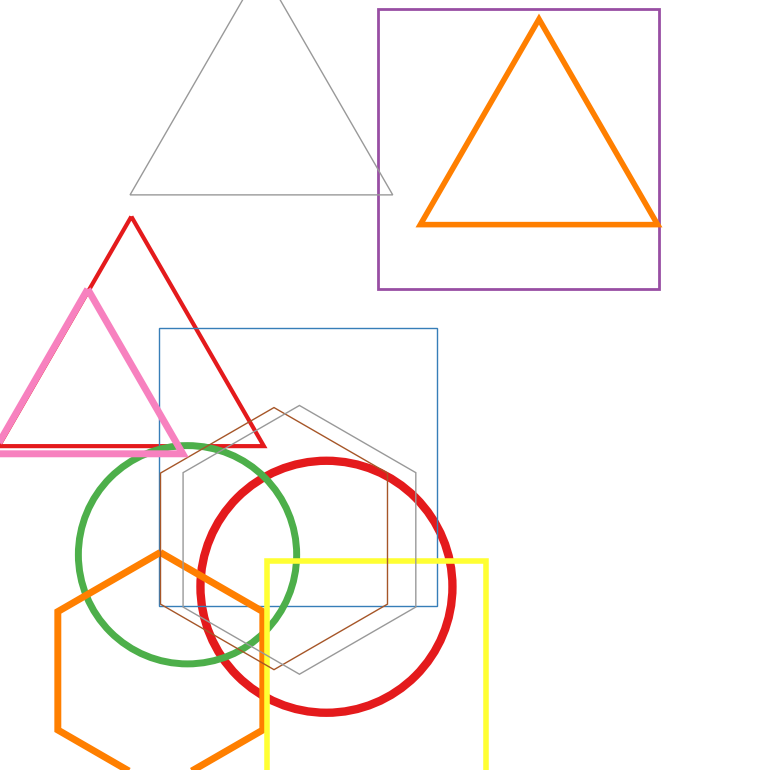[{"shape": "triangle", "thickness": 1.5, "radius": 0.99, "center": [0.171, 0.52]}, {"shape": "circle", "thickness": 3, "radius": 0.82, "center": [0.424, 0.238]}, {"shape": "square", "thickness": 0.5, "radius": 0.9, "center": [0.387, 0.393]}, {"shape": "circle", "thickness": 2.5, "radius": 0.71, "center": [0.244, 0.28]}, {"shape": "square", "thickness": 1, "radius": 0.91, "center": [0.673, 0.806]}, {"shape": "triangle", "thickness": 2, "radius": 0.89, "center": [0.7, 0.797]}, {"shape": "hexagon", "thickness": 2.5, "radius": 0.77, "center": [0.208, 0.129]}, {"shape": "square", "thickness": 2, "radius": 0.71, "center": [0.489, 0.129]}, {"shape": "hexagon", "thickness": 0.5, "radius": 0.85, "center": [0.356, 0.301]}, {"shape": "triangle", "thickness": 2.5, "radius": 0.71, "center": [0.114, 0.482]}, {"shape": "triangle", "thickness": 0.5, "radius": 0.98, "center": [0.339, 0.845]}, {"shape": "hexagon", "thickness": 0.5, "radius": 0.87, "center": [0.389, 0.299]}]